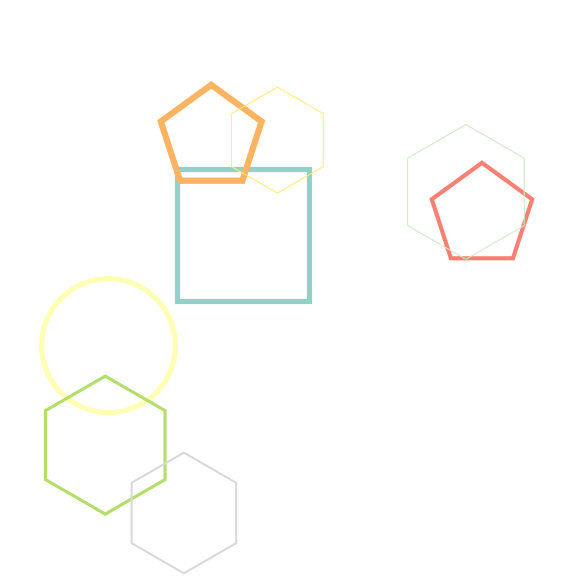[{"shape": "square", "thickness": 2.5, "radius": 0.57, "center": [0.42, 0.593]}, {"shape": "circle", "thickness": 2.5, "radius": 0.58, "center": [0.188, 0.401]}, {"shape": "pentagon", "thickness": 2, "radius": 0.46, "center": [0.835, 0.626]}, {"shape": "pentagon", "thickness": 3, "radius": 0.46, "center": [0.366, 0.76]}, {"shape": "hexagon", "thickness": 1.5, "radius": 0.6, "center": [0.182, 0.228]}, {"shape": "hexagon", "thickness": 1, "radius": 0.52, "center": [0.318, 0.111]}, {"shape": "hexagon", "thickness": 0.5, "radius": 0.58, "center": [0.807, 0.667]}, {"shape": "hexagon", "thickness": 0.5, "radius": 0.46, "center": [0.48, 0.756]}]